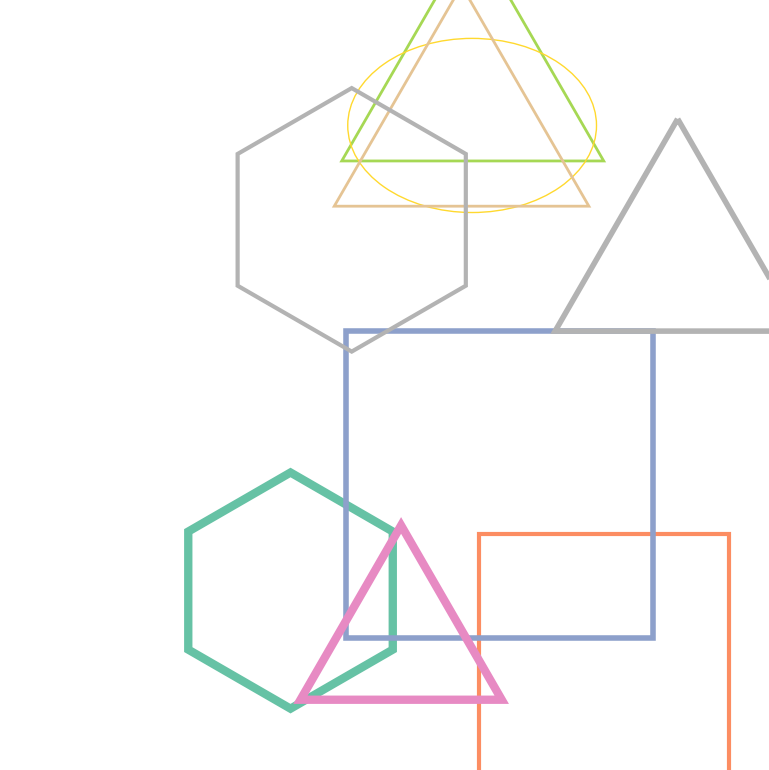[{"shape": "hexagon", "thickness": 3, "radius": 0.77, "center": [0.377, 0.233]}, {"shape": "square", "thickness": 1.5, "radius": 0.81, "center": [0.784, 0.144]}, {"shape": "square", "thickness": 2, "radius": 1.0, "center": [0.648, 0.371]}, {"shape": "triangle", "thickness": 3, "radius": 0.75, "center": [0.521, 0.167]}, {"shape": "triangle", "thickness": 1, "radius": 0.98, "center": [0.614, 0.889]}, {"shape": "oval", "thickness": 0.5, "radius": 0.81, "center": [0.613, 0.837]}, {"shape": "triangle", "thickness": 1, "radius": 0.95, "center": [0.599, 0.828]}, {"shape": "hexagon", "thickness": 1.5, "radius": 0.86, "center": [0.457, 0.714]}, {"shape": "triangle", "thickness": 2, "radius": 0.92, "center": [0.88, 0.662]}]